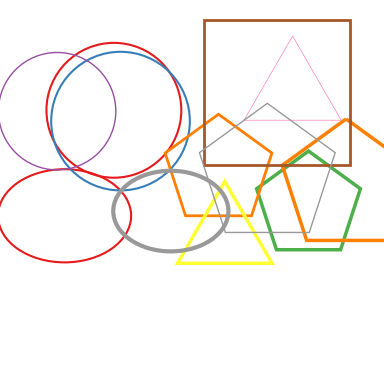[{"shape": "circle", "thickness": 1.5, "radius": 0.88, "center": [0.296, 0.714]}, {"shape": "oval", "thickness": 1.5, "radius": 0.86, "center": [0.168, 0.44]}, {"shape": "circle", "thickness": 1.5, "radius": 0.9, "center": [0.313, 0.685]}, {"shape": "pentagon", "thickness": 2.5, "radius": 0.71, "center": [0.801, 0.466]}, {"shape": "circle", "thickness": 1, "radius": 0.76, "center": [0.148, 0.711]}, {"shape": "pentagon", "thickness": 2.5, "radius": 0.87, "center": [0.899, 0.517]}, {"shape": "pentagon", "thickness": 2, "radius": 0.73, "center": [0.568, 0.557]}, {"shape": "triangle", "thickness": 2.5, "radius": 0.71, "center": [0.584, 0.387]}, {"shape": "square", "thickness": 2, "radius": 0.94, "center": [0.719, 0.76]}, {"shape": "triangle", "thickness": 0.5, "radius": 0.73, "center": [0.76, 0.761]}, {"shape": "pentagon", "thickness": 1, "radius": 0.93, "center": [0.694, 0.546]}, {"shape": "oval", "thickness": 3, "radius": 0.75, "center": [0.444, 0.452]}]